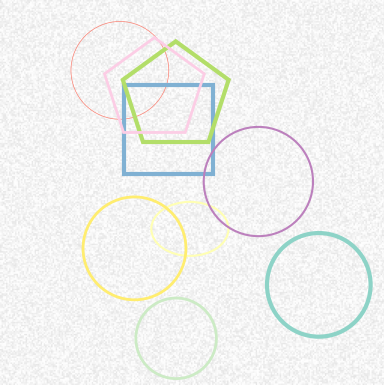[{"shape": "circle", "thickness": 3, "radius": 0.67, "center": [0.828, 0.26]}, {"shape": "oval", "thickness": 1.5, "radius": 0.5, "center": [0.493, 0.406]}, {"shape": "circle", "thickness": 0.5, "radius": 0.63, "center": [0.311, 0.817]}, {"shape": "square", "thickness": 3, "radius": 0.58, "center": [0.437, 0.664]}, {"shape": "pentagon", "thickness": 3, "radius": 0.72, "center": [0.456, 0.748]}, {"shape": "pentagon", "thickness": 2, "radius": 0.68, "center": [0.401, 0.766]}, {"shape": "circle", "thickness": 1.5, "radius": 0.71, "center": [0.671, 0.529]}, {"shape": "circle", "thickness": 2, "radius": 0.52, "center": [0.457, 0.121]}, {"shape": "circle", "thickness": 2, "radius": 0.67, "center": [0.349, 0.355]}]